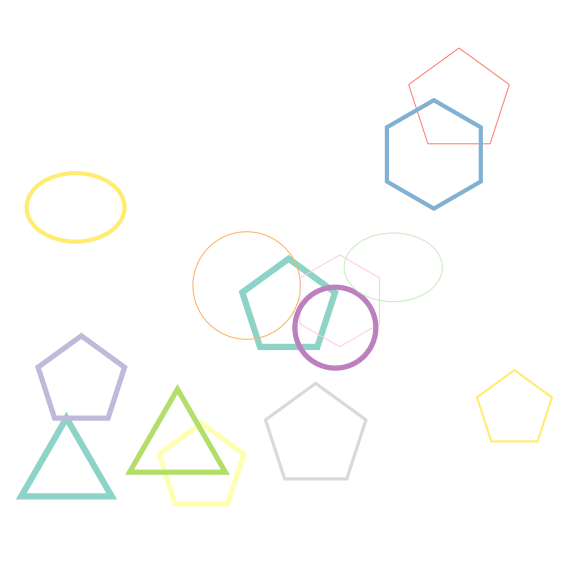[{"shape": "pentagon", "thickness": 3, "radius": 0.42, "center": [0.5, 0.467]}, {"shape": "triangle", "thickness": 3, "radius": 0.45, "center": [0.115, 0.185]}, {"shape": "pentagon", "thickness": 2.5, "radius": 0.39, "center": [0.349, 0.189]}, {"shape": "pentagon", "thickness": 2.5, "radius": 0.39, "center": [0.141, 0.339]}, {"shape": "pentagon", "thickness": 0.5, "radius": 0.46, "center": [0.795, 0.824]}, {"shape": "hexagon", "thickness": 2, "radius": 0.47, "center": [0.751, 0.732]}, {"shape": "circle", "thickness": 0.5, "radius": 0.47, "center": [0.427, 0.505]}, {"shape": "triangle", "thickness": 2.5, "radius": 0.48, "center": [0.307, 0.229]}, {"shape": "hexagon", "thickness": 0.5, "radius": 0.4, "center": [0.588, 0.478]}, {"shape": "pentagon", "thickness": 1.5, "radius": 0.46, "center": [0.547, 0.244]}, {"shape": "circle", "thickness": 2.5, "radius": 0.35, "center": [0.581, 0.432]}, {"shape": "oval", "thickness": 0.5, "radius": 0.43, "center": [0.681, 0.536]}, {"shape": "pentagon", "thickness": 1, "radius": 0.34, "center": [0.891, 0.29]}, {"shape": "oval", "thickness": 2, "radius": 0.42, "center": [0.131, 0.64]}]